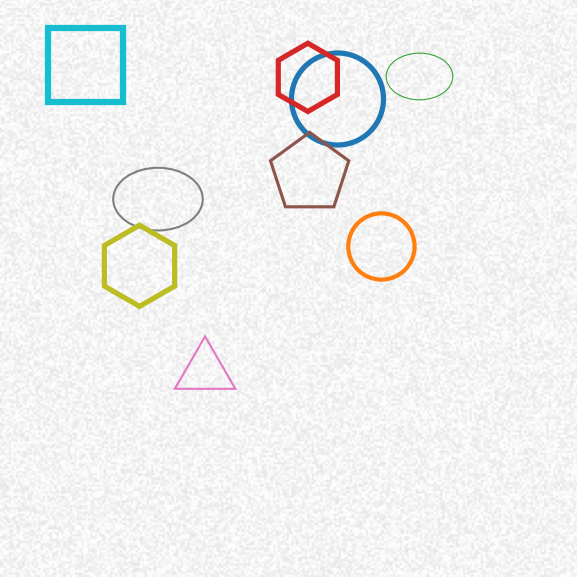[{"shape": "circle", "thickness": 2.5, "radius": 0.4, "center": [0.584, 0.828]}, {"shape": "circle", "thickness": 2, "radius": 0.29, "center": [0.66, 0.572]}, {"shape": "oval", "thickness": 0.5, "radius": 0.29, "center": [0.726, 0.867]}, {"shape": "hexagon", "thickness": 2.5, "radius": 0.3, "center": [0.533, 0.865]}, {"shape": "pentagon", "thickness": 1.5, "radius": 0.36, "center": [0.536, 0.699]}, {"shape": "triangle", "thickness": 1, "radius": 0.3, "center": [0.355, 0.356]}, {"shape": "oval", "thickness": 1, "radius": 0.39, "center": [0.274, 0.654]}, {"shape": "hexagon", "thickness": 2.5, "radius": 0.35, "center": [0.242, 0.539]}, {"shape": "square", "thickness": 3, "radius": 0.32, "center": [0.148, 0.887]}]